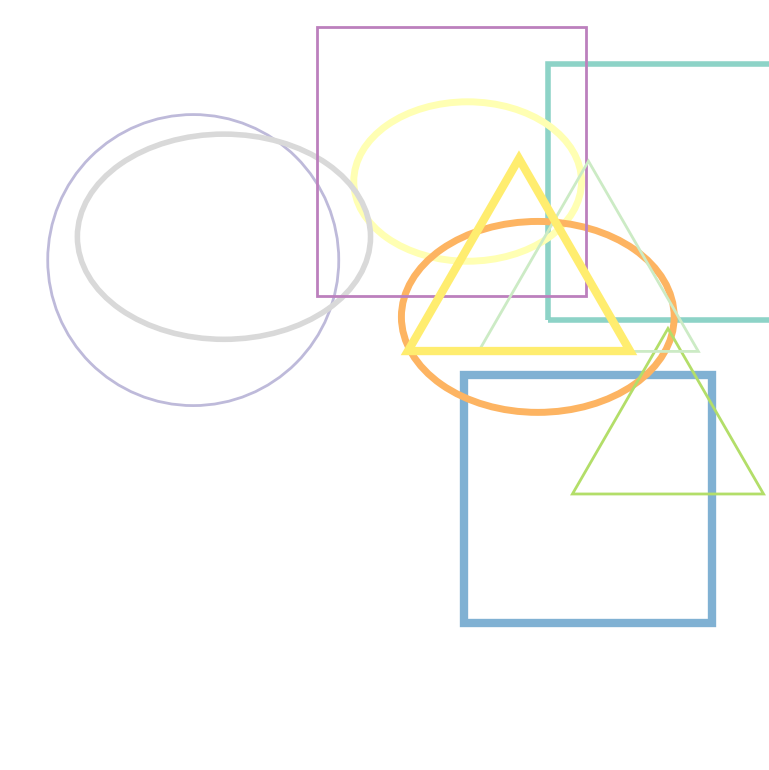[{"shape": "square", "thickness": 2, "radius": 0.83, "center": [0.878, 0.751]}, {"shape": "oval", "thickness": 2.5, "radius": 0.74, "center": [0.607, 0.764]}, {"shape": "circle", "thickness": 1, "radius": 0.94, "center": [0.251, 0.662]}, {"shape": "square", "thickness": 3, "radius": 0.81, "center": [0.764, 0.352]}, {"shape": "oval", "thickness": 2.5, "radius": 0.89, "center": [0.698, 0.588]}, {"shape": "triangle", "thickness": 1, "radius": 0.72, "center": [0.868, 0.43]}, {"shape": "oval", "thickness": 2, "radius": 0.95, "center": [0.291, 0.693]}, {"shape": "square", "thickness": 1, "radius": 0.87, "center": [0.586, 0.79]}, {"shape": "triangle", "thickness": 1, "radius": 0.82, "center": [0.764, 0.626]}, {"shape": "triangle", "thickness": 3, "radius": 0.83, "center": [0.674, 0.627]}]